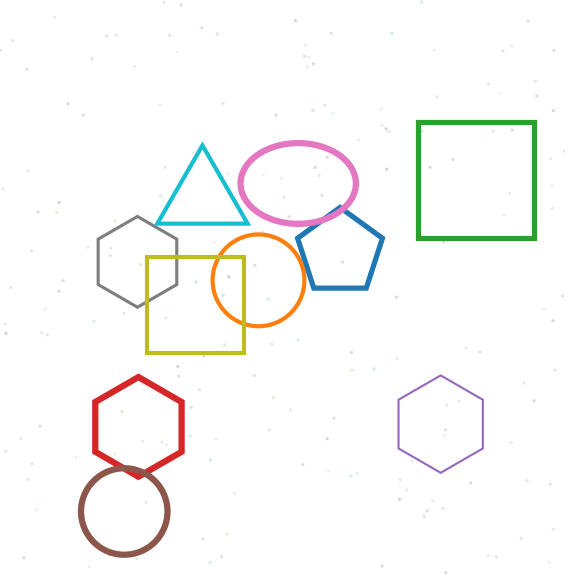[{"shape": "pentagon", "thickness": 2.5, "radius": 0.39, "center": [0.589, 0.563]}, {"shape": "circle", "thickness": 2, "radius": 0.4, "center": [0.448, 0.514]}, {"shape": "square", "thickness": 2.5, "radius": 0.5, "center": [0.825, 0.687]}, {"shape": "hexagon", "thickness": 3, "radius": 0.43, "center": [0.24, 0.26]}, {"shape": "hexagon", "thickness": 1, "radius": 0.42, "center": [0.763, 0.265]}, {"shape": "circle", "thickness": 3, "radius": 0.37, "center": [0.215, 0.113]}, {"shape": "oval", "thickness": 3, "radius": 0.5, "center": [0.516, 0.681]}, {"shape": "hexagon", "thickness": 1.5, "radius": 0.39, "center": [0.238, 0.546]}, {"shape": "square", "thickness": 2, "radius": 0.42, "center": [0.339, 0.471]}, {"shape": "triangle", "thickness": 2, "radius": 0.45, "center": [0.351, 0.657]}]